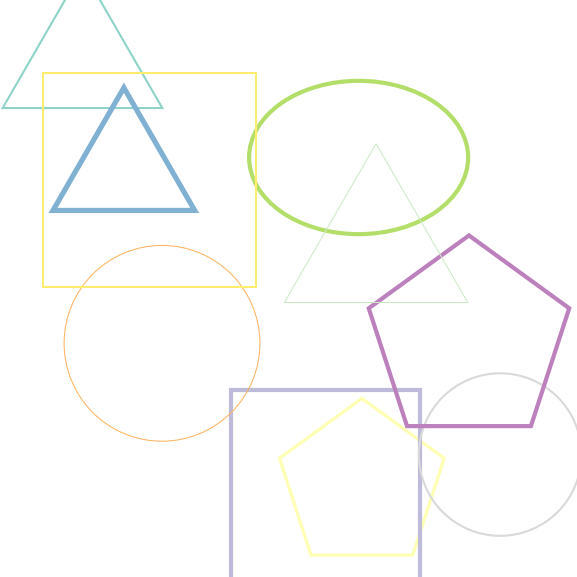[{"shape": "triangle", "thickness": 1, "radius": 0.8, "center": [0.143, 0.892]}, {"shape": "pentagon", "thickness": 1.5, "radius": 0.75, "center": [0.627, 0.159]}, {"shape": "square", "thickness": 2, "radius": 0.82, "center": [0.564, 0.161]}, {"shape": "triangle", "thickness": 2.5, "radius": 0.71, "center": [0.214, 0.706]}, {"shape": "circle", "thickness": 0.5, "radius": 0.85, "center": [0.281, 0.405]}, {"shape": "oval", "thickness": 2, "radius": 0.95, "center": [0.621, 0.726]}, {"shape": "circle", "thickness": 1, "radius": 0.7, "center": [0.866, 0.212]}, {"shape": "pentagon", "thickness": 2, "radius": 0.91, "center": [0.812, 0.409]}, {"shape": "triangle", "thickness": 0.5, "radius": 0.92, "center": [0.651, 0.567]}, {"shape": "square", "thickness": 1, "radius": 0.92, "center": [0.259, 0.687]}]